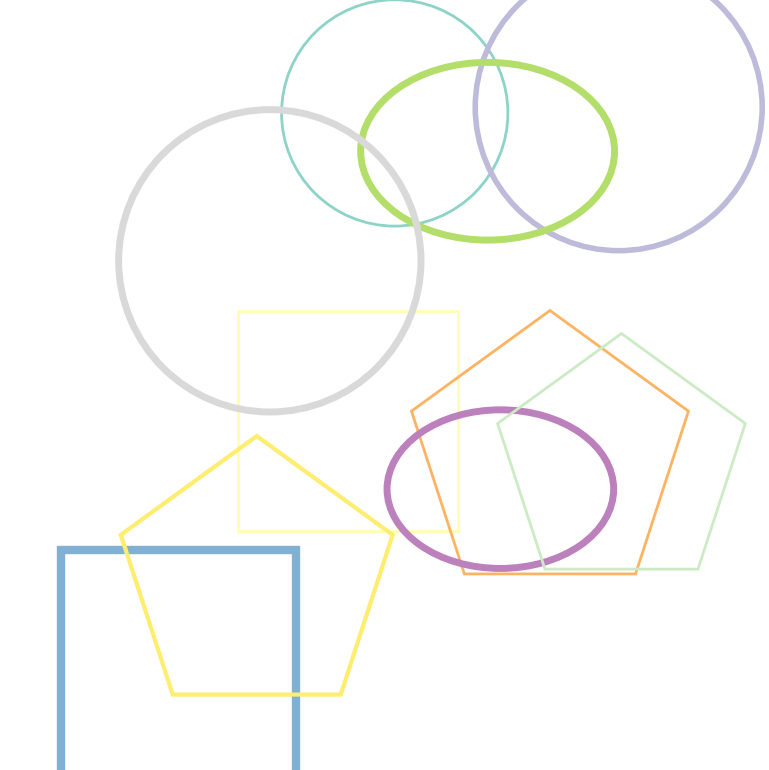[{"shape": "circle", "thickness": 1, "radius": 0.73, "center": [0.513, 0.853]}, {"shape": "square", "thickness": 1, "radius": 0.71, "center": [0.452, 0.453]}, {"shape": "circle", "thickness": 2, "radius": 0.93, "center": [0.804, 0.861]}, {"shape": "square", "thickness": 3, "radius": 0.77, "center": [0.232, 0.133]}, {"shape": "pentagon", "thickness": 1, "radius": 0.95, "center": [0.714, 0.408]}, {"shape": "oval", "thickness": 2.5, "radius": 0.82, "center": [0.633, 0.804]}, {"shape": "circle", "thickness": 2.5, "radius": 0.98, "center": [0.35, 0.661]}, {"shape": "oval", "thickness": 2.5, "radius": 0.74, "center": [0.65, 0.365]}, {"shape": "pentagon", "thickness": 1, "radius": 0.85, "center": [0.807, 0.398]}, {"shape": "pentagon", "thickness": 1.5, "radius": 0.93, "center": [0.333, 0.248]}]